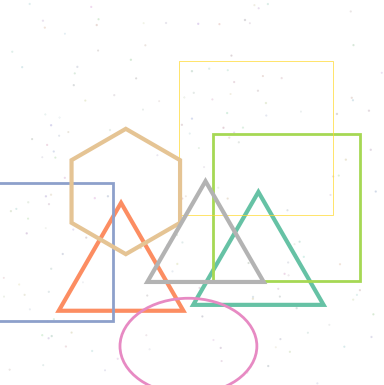[{"shape": "triangle", "thickness": 3, "radius": 0.98, "center": [0.671, 0.306]}, {"shape": "triangle", "thickness": 3, "radius": 0.93, "center": [0.314, 0.286]}, {"shape": "square", "thickness": 2, "radius": 0.9, "center": [0.114, 0.346]}, {"shape": "oval", "thickness": 2, "radius": 0.89, "center": [0.489, 0.101]}, {"shape": "square", "thickness": 2, "radius": 0.95, "center": [0.744, 0.462]}, {"shape": "square", "thickness": 0.5, "radius": 1.0, "center": [0.665, 0.641]}, {"shape": "hexagon", "thickness": 3, "radius": 0.81, "center": [0.327, 0.503]}, {"shape": "triangle", "thickness": 3, "radius": 0.87, "center": [0.534, 0.355]}]